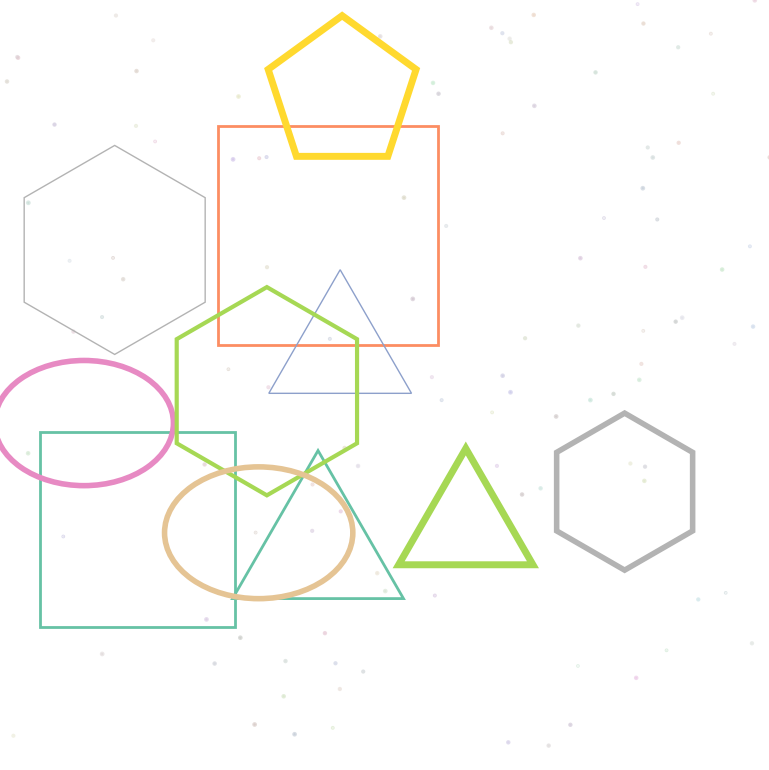[{"shape": "square", "thickness": 1, "radius": 0.63, "center": [0.178, 0.313]}, {"shape": "triangle", "thickness": 1, "radius": 0.64, "center": [0.413, 0.287]}, {"shape": "square", "thickness": 1, "radius": 0.71, "center": [0.426, 0.694]}, {"shape": "triangle", "thickness": 0.5, "radius": 0.53, "center": [0.442, 0.543]}, {"shape": "oval", "thickness": 2, "radius": 0.58, "center": [0.109, 0.451]}, {"shape": "triangle", "thickness": 2.5, "radius": 0.5, "center": [0.605, 0.317]}, {"shape": "hexagon", "thickness": 1.5, "radius": 0.68, "center": [0.347, 0.492]}, {"shape": "pentagon", "thickness": 2.5, "radius": 0.5, "center": [0.444, 0.879]}, {"shape": "oval", "thickness": 2, "radius": 0.61, "center": [0.336, 0.308]}, {"shape": "hexagon", "thickness": 0.5, "radius": 0.68, "center": [0.149, 0.675]}, {"shape": "hexagon", "thickness": 2, "radius": 0.51, "center": [0.811, 0.362]}]